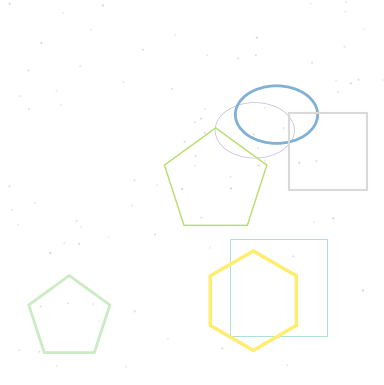[{"shape": "square", "thickness": 0.5, "radius": 0.63, "center": [0.723, 0.254]}, {"shape": "oval", "thickness": 0.5, "radius": 0.51, "center": [0.662, 0.661]}, {"shape": "oval", "thickness": 2, "radius": 0.53, "center": [0.718, 0.702]}, {"shape": "pentagon", "thickness": 1, "radius": 0.7, "center": [0.56, 0.528]}, {"shape": "square", "thickness": 1.5, "radius": 0.5, "center": [0.852, 0.606]}, {"shape": "pentagon", "thickness": 2, "radius": 0.55, "center": [0.18, 0.174]}, {"shape": "hexagon", "thickness": 2.5, "radius": 0.65, "center": [0.658, 0.219]}]